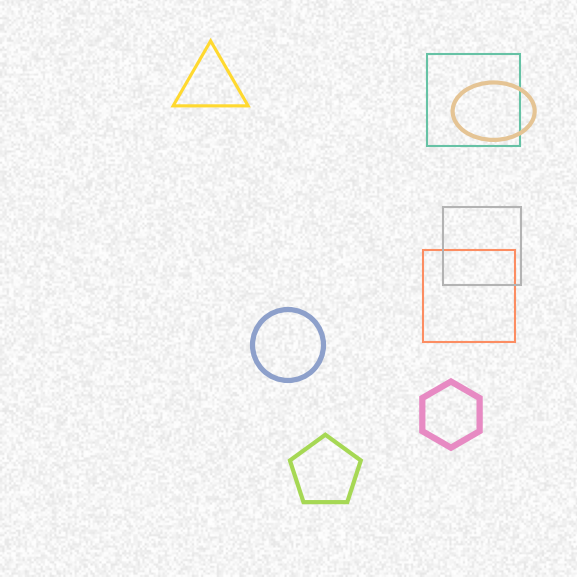[{"shape": "square", "thickness": 1, "radius": 0.4, "center": [0.82, 0.826]}, {"shape": "square", "thickness": 1, "radius": 0.4, "center": [0.812, 0.487]}, {"shape": "circle", "thickness": 2.5, "radius": 0.31, "center": [0.499, 0.402]}, {"shape": "hexagon", "thickness": 3, "radius": 0.29, "center": [0.781, 0.281]}, {"shape": "pentagon", "thickness": 2, "radius": 0.32, "center": [0.563, 0.182]}, {"shape": "triangle", "thickness": 1.5, "radius": 0.37, "center": [0.365, 0.853]}, {"shape": "oval", "thickness": 2, "radius": 0.36, "center": [0.855, 0.807]}, {"shape": "square", "thickness": 1, "radius": 0.34, "center": [0.835, 0.574]}]